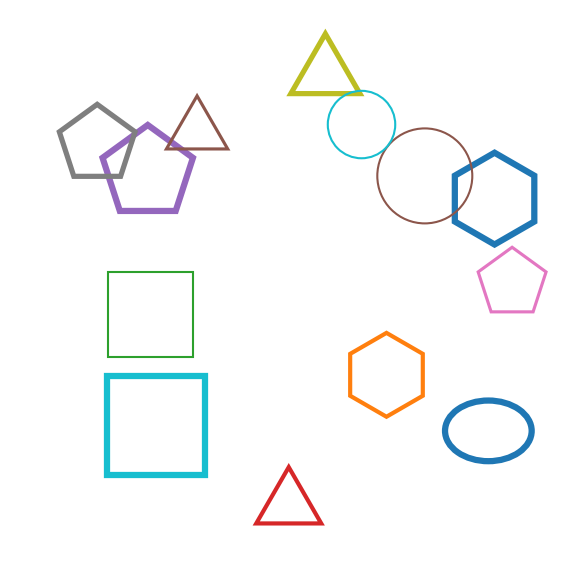[{"shape": "oval", "thickness": 3, "radius": 0.38, "center": [0.846, 0.253]}, {"shape": "hexagon", "thickness": 3, "radius": 0.4, "center": [0.856, 0.655]}, {"shape": "hexagon", "thickness": 2, "radius": 0.36, "center": [0.669, 0.35]}, {"shape": "square", "thickness": 1, "radius": 0.37, "center": [0.261, 0.455]}, {"shape": "triangle", "thickness": 2, "radius": 0.32, "center": [0.5, 0.125]}, {"shape": "pentagon", "thickness": 3, "radius": 0.41, "center": [0.256, 0.7]}, {"shape": "circle", "thickness": 1, "radius": 0.41, "center": [0.736, 0.695]}, {"shape": "triangle", "thickness": 1.5, "radius": 0.31, "center": [0.341, 0.772]}, {"shape": "pentagon", "thickness": 1.5, "radius": 0.31, "center": [0.887, 0.509]}, {"shape": "pentagon", "thickness": 2.5, "radius": 0.34, "center": [0.168, 0.75]}, {"shape": "triangle", "thickness": 2.5, "radius": 0.35, "center": [0.563, 0.872]}, {"shape": "square", "thickness": 3, "radius": 0.43, "center": [0.27, 0.263]}, {"shape": "circle", "thickness": 1, "radius": 0.29, "center": [0.626, 0.783]}]